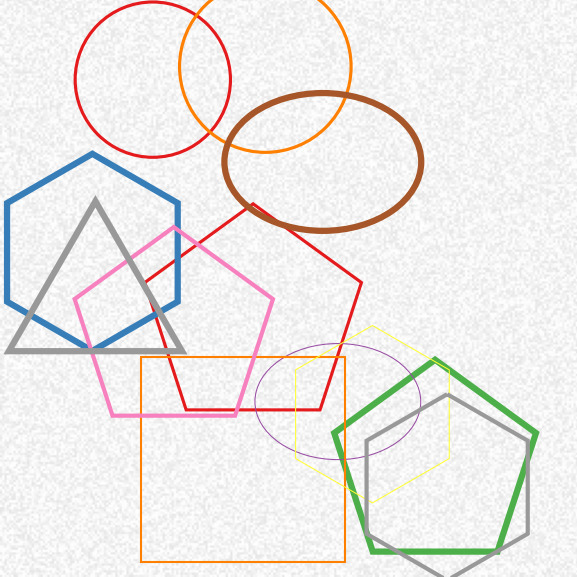[{"shape": "pentagon", "thickness": 1.5, "radius": 0.99, "center": [0.438, 0.449]}, {"shape": "circle", "thickness": 1.5, "radius": 0.67, "center": [0.265, 0.861]}, {"shape": "hexagon", "thickness": 3, "radius": 0.85, "center": [0.16, 0.562]}, {"shape": "pentagon", "thickness": 3, "radius": 0.92, "center": [0.753, 0.193]}, {"shape": "oval", "thickness": 0.5, "radius": 0.72, "center": [0.585, 0.304]}, {"shape": "square", "thickness": 1, "radius": 0.89, "center": [0.421, 0.204]}, {"shape": "circle", "thickness": 1.5, "radius": 0.74, "center": [0.459, 0.884]}, {"shape": "hexagon", "thickness": 0.5, "radius": 0.77, "center": [0.645, 0.282]}, {"shape": "oval", "thickness": 3, "radius": 0.85, "center": [0.559, 0.719]}, {"shape": "pentagon", "thickness": 2, "radius": 0.9, "center": [0.301, 0.425]}, {"shape": "hexagon", "thickness": 2, "radius": 0.81, "center": [0.774, 0.155]}, {"shape": "triangle", "thickness": 3, "radius": 0.87, "center": [0.165, 0.478]}]